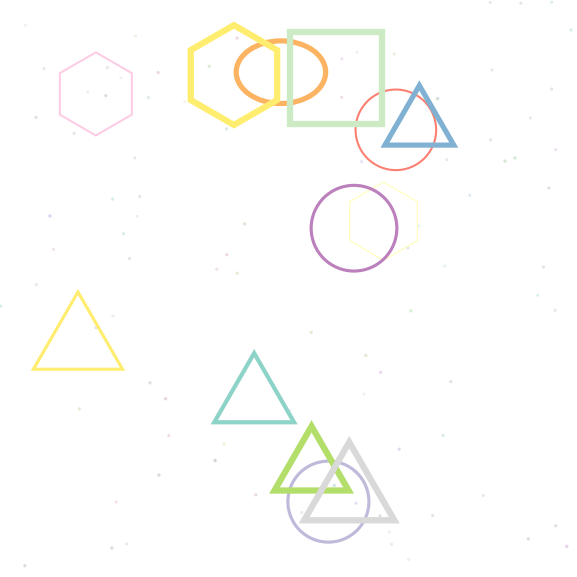[{"shape": "triangle", "thickness": 2, "radius": 0.4, "center": [0.44, 0.308]}, {"shape": "hexagon", "thickness": 0.5, "radius": 0.34, "center": [0.664, 0.616]}, {"shape": "circle", "thickness": 1.5, "radius": 0.35, "center": [0.569, 0.131]}, {"shape": "circle", "thickness": 1, "radius": 0.35, "center": [0.685, 0.774]}, {"shape": "triangle", "thickness": 2.5, "radius": 0.34, "center": [0.726, 0.782]}, {"shape": "oval", "thickness": 2.5, "radius": 0.39, "center": [0.486, 0.874]}, {"shape": "triangle", "thickness": 3, "radius": 0.37, "center": [0.539, 0.187]}, {"shape": "hexagon", "thickness": 1, "radius": 0.36, "center": [0.166, 0.837]}, {"shape": "triangle", "thickness": 3, "radius": 0.45, "center": [0.605, 0.143]}, {"shape": "circle", "thickness": 1.5, "radius": 0.37, "center": [0.613, 0.604]}, {"shape": "square", "thickness": 3, "radius": 0.4, "center": [0.582, 0.863]}, {"shape": "triangle", "thickness": 1.5, "radius": 0.45, "center": [0.135, 0.404]}, {"shape": "hexagon", "thickness": 3, "radius": 0.43, "center": [0.405, 0.869]}]